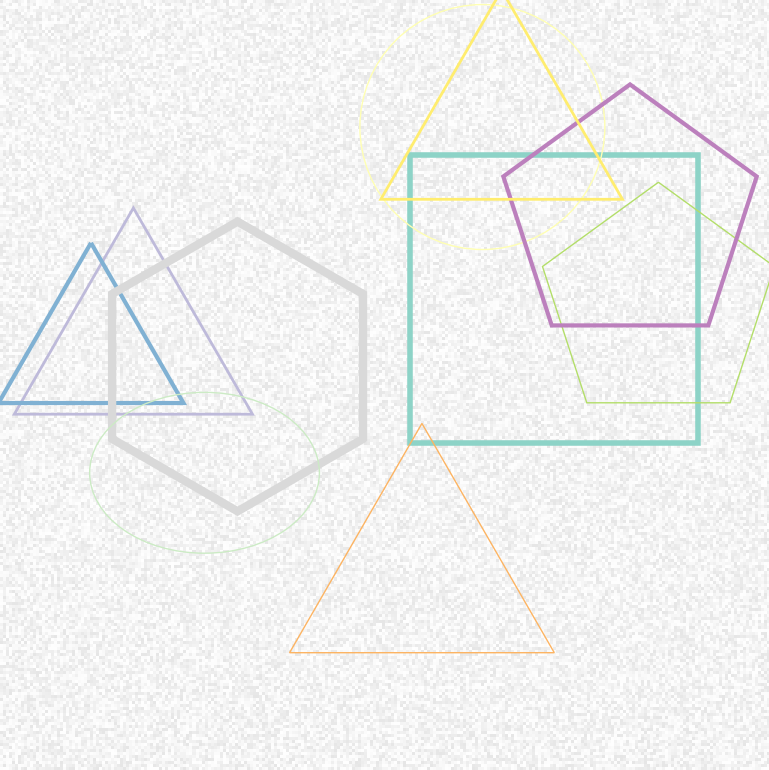[{"shape": "square", "thickness": 2, "radius": 0.93, "center": [0.719, 0.612]}, {"shape": "circle", "thickness": 0.5, "radius": 0.8, "center": [0.626, 0.835]}, {"shape": "triangle", "thickness": 1, "radius": 0.89, "center": [0.173, 0.551]}, {"shape": "triangle", "thickness": 1.5, "radius": 0.69, "center": [0.118, 0.546]}, {"shape": "triangle", "thickness": 0.5, "radius": 0.99, "center": [0.548, 0.252]}, {"shape": "pentagon", "thickness": 0.5, "radius": 0.79, "center": [0.855, 0.605]}, {"shape": "hexagon", "thickness": 3, "radius": 0.94, "center": [0.309, 0.524]}, {"shape": "pentagon", "thickness": 1.5, "radius": 0.86, "center": [0.818, 0.717]}, {"shape": "oval", "thickness": 0.5, "radius": 0.75, "center": [0.266, 0.386]}, {"shape": "triangle", "thickness": 1, "radius": 0.91, "center": [0.651, 0.832]}]